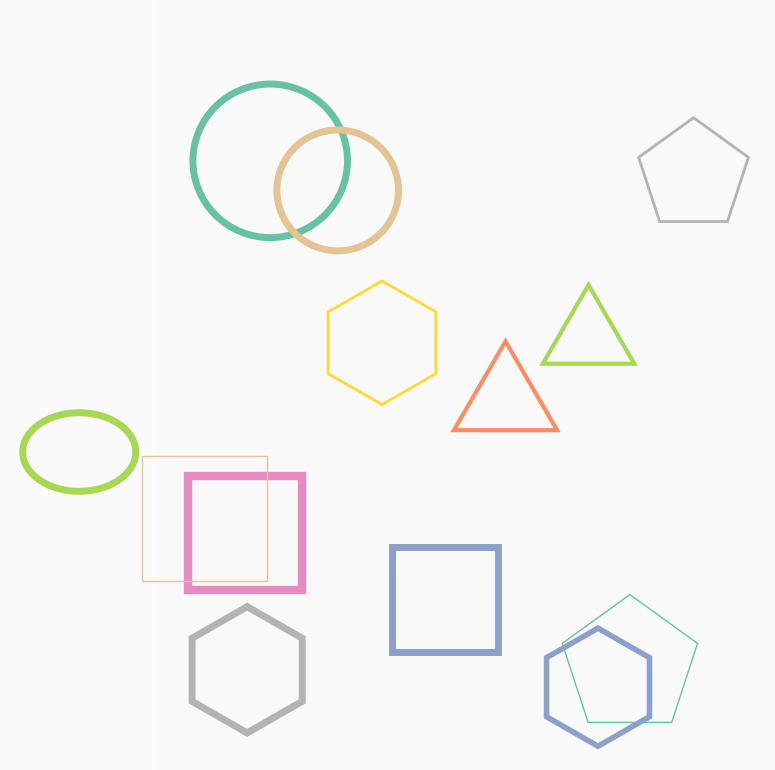[{"shape": "circle", "thickness": 2.5, "radius": 0.5, "center": [0.349, 0.791]}, {"shape": "pentagon", "thickness": 0.5, "radius": 0.46, "center": [0.813, 0.136]}, {"shape": "triangle", "thickness": 1.5, "radius": 0.38, "center": [0.652, 0.48]}, {"shape": "hexagon", "thickness": 2, "radius": 0.38, "center": [0.772, 0.108]}, {"shape": "square", "thickness": 2.5, "radius": 0.34, "center": [0.574, 0.221]}, {"shape": "square", "thickness": 3, "radius": 0.37, "center": [0.316, 0.308]}, {"shape": "triangle", "thickness": 1.5, "radius": 0.34, "center": [0.759, 0.562]}, {"shape": "oval", "thickness": 2.5, "radius": 0.36, "center": [0.102, 0.413]}, {"shape": "hexagon", "thickness": 1, "radius": 0.4, "center": [0.493, 0.555]}, {"shape": "square", "thickness": 0.5, "radius": 0.41, "center": [0.264, 0.326]}, {"shape": "circle", "thickness": 2.5, "radius": 0.39, "center": [0.436, 0.753]}, {"shape": "pentagon", "thickness": 1, "radius": 0.37, "center": [0.895, 0.773]}, {"shape": "hexagon", "thickness": 2.5, "radius": 0.41, "center": [0.319, 0.13]}]